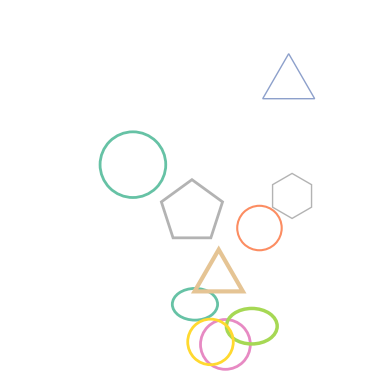[{"shape": "circle", "thickness": 2, "radius": 0.43, "center": [0.345, 0.572]}, {"shape": "oval", "thickness": 2, "radius": 0.29, "center": [0.506, 0.21]}, {"shape": "circle", "thickness": 1.5, "radius": 0.29, "center": [0.674, 0.408]}, {"shape": "triangle", "thickness": 1, "radius": 0.39, "center": [0.75, 0.783]}, {"shape": "circle", "thickness": 2, "radius": 0.32, "center": [0.585, 0.105]}, {"shape": "oval", "thickness": 2.5, "radius": 0.33, "center": [0.654, 0.153]}, {"shape": "circle", "thickness": 2, "radius": 0.3, "center": [0.547, 0.112]}, {"shape": "triangle", "thickness": 3, "radius": 0.36, "center": [0.568, 0.279]}, {"shape": "pentagon", "thickness": 2, "radius": 0.42, "center": [0.499, 0.45]}, {"shape": "hexagon", "thickness": 1, "radius": 0.29, "center": [0.759, 0.491]}]